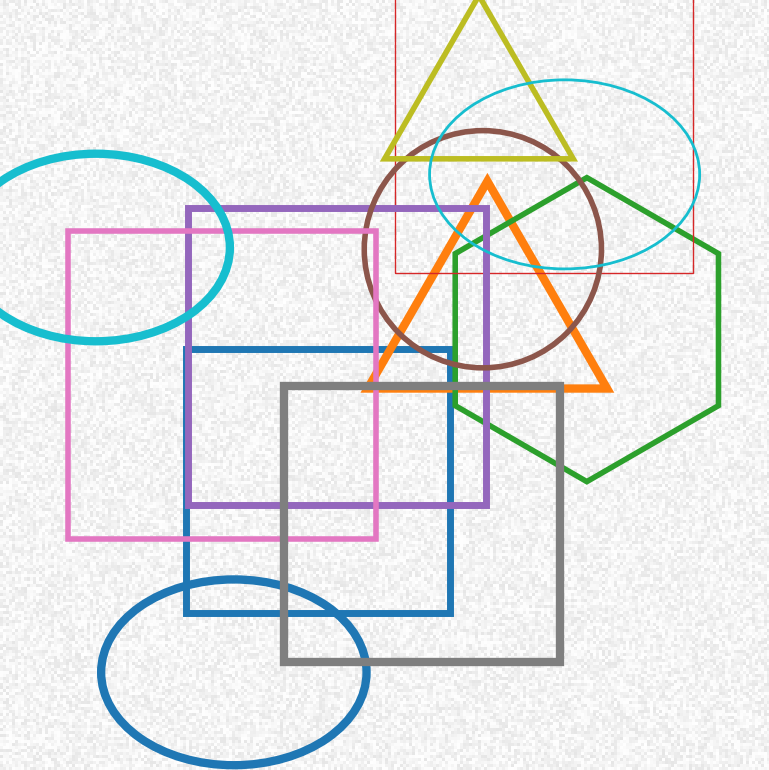[{"shape": "oval", "thickness": 3, "radius": 0.86, "center": [0.304, 0.127]}, {"shape": "square", "thickness": 2.5, "radius": 0.86, "center": [0.413, 0.375]}, {"shape": "triangle", "thickness": 3, "radius": 0.9, "center": [0.633, 0.585]}, {"shape": "hexagon", "thickness": 2, "radius": 0.99, "center": [0.762, 0.572]}, {"shape": "square", "thickness": 0.5, "radius": 0.97, "center": [0.707, 0.839]}, {"shape": "square", "thickness": 2.5, "radius": 0.97, "center": [0.438, 0.537]}, {"shape": "circle", "thickness": 2, "radius": 0.77, "center": [0.627, 0.676]}, {"shape": "square", "thickness": 2, "radius": 1.0, "center": [0.289, 0.5]}, {"shape": "square", "thickness": 3, "radius": 0.9, "center": [0.548, 0.319]}, {"shape": "triangle", "thickness": 2, "radius": 0.71, "center": [0.622, 0.864]}, {"shape": "oval", "thickness": 1, "radius": 0.88, "center": [0.733, 0.774]}, {"shape": "oval", "thickness": 3, "radius": 0.87, "center": [0.125, 0.679]}]